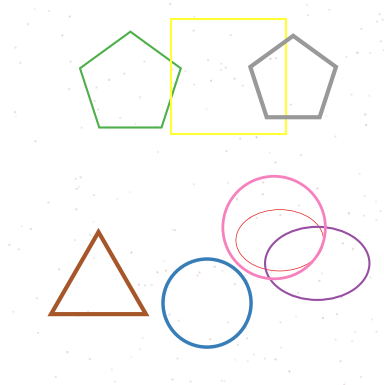[{"shape": "oval", "thickness": 0.5, "radius": 0.57, "center": [0.727, 0.376]}, {"shape": "circle", "thickness": 2.5, "radius": 0.57, "center": [0.538, 0.213]}, {"shape": "pentagon", "thickness": 1.5, "radius": 0.69, "center": [0.339, 0.78]}, {"shape": "oval", "thickness": 1.5, "radius": 0.68, "center": [0.824, 0.316]}, {"shape": "square", "thickness": 1.5, "radius": 0.75, "center": [0.594, 0.801]}, {"shape": "triangle", "thickness": 3, "radius": 0.71, "center": [0.256, 0.255]}, {"shape": "circle", "thickness": 2, "radius": 0.67, "center": [0.712, 0.409]}, {"shape": "pentagon", "thickness": 3, "radius": 0.58, "center": [0.761, 0.79]}]